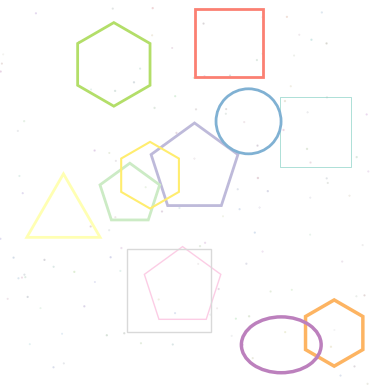[{"shape": "square", "thickness": 0.5, "radius": 0.46, "center": [0.82, 0.658]}, {"shape": "triangle", "thickness": 2, "radius": 0.55, "center": [0.165, 0.438]}, {"shape": "pentagon", "thickness": 2, "radius": 0.59, "center": [0.505, 0.562]}, {"shape": "square", "thickness": 2, "radius": 0.44, "center": [0.595, 0.887]}, {"shape": "circle", "thickness": 2, "radius": 0.42, "center": [0.646, 0.685]}, {"shape": "hexagon", "thickness": 2.5, "radius": 0.43, "center": [0.868, 0.135]}, {"shape": "hexagon", "thickness": 2, "radius": 0.54, "center": [0.296, 0.833]}, {"shape": "pentagon", "thickness": 1, "radius": 0.52, "center": [0.474, 0.255]}, {"shape": "square", "thickness": 1, "radius": 0.54, "center": [0.439, 0.245]}, {"shape": "oval", "thickness": 2.5, "radius": 0.52, "center": [0.731, 0.104]}, {"shape": "pentagon", "thickness": 2, "radius": 0.41, "center": [0.337, 0.495]}, {"shape": "hexagon", "thickness": 1.5, "radius": 0.43, "center": [0.39, 0.545]}]